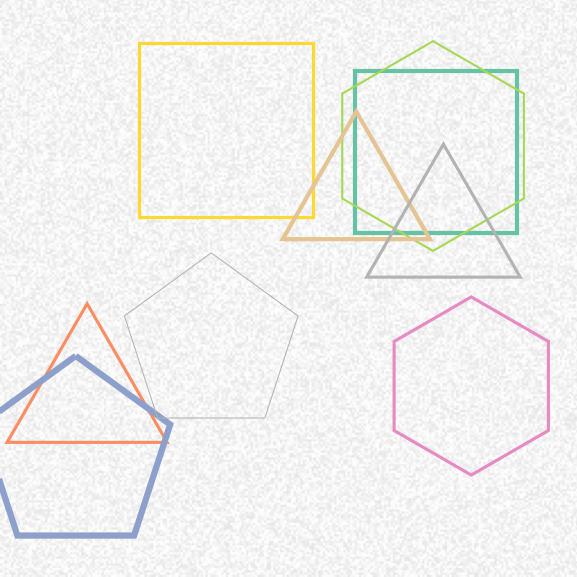[{"shape": "square", "thickness": 2, "radius": 0.7, "center": [0.755, 0.735]}, {"shape": "triangle", "thickness": 1.5, "radius": 0.8, "center": [0.151, 0.313]}, {"shape": "pentagon", "thickness": 3, "radius": 0.86, "center": [0.131, 0.211]}, {"shape": "hexagon", "thickness": 1.5, "radius": 0.77, "center": [0.816, 0.331]}, {"shape": "hexagon", "thickness": 1, "radius": 0.91, "center": [0.75, 0.746]}, {"shape": "square", "thickness": 1.5, "radius": 0.75, "center": [0.391, 0.774]}, {"shape": "triangle", "thickness": 2, "radius": 0.74, "center": [0.617, 0.659]}, {"shape": "pentagon", "thickness": 0.5, "radius": 0.79, "center": [0.366, 0.403]}, {"shape": "triangle", "thickness": 1.5, "radius": 0.77, "center": [0.768, 0.596]}]